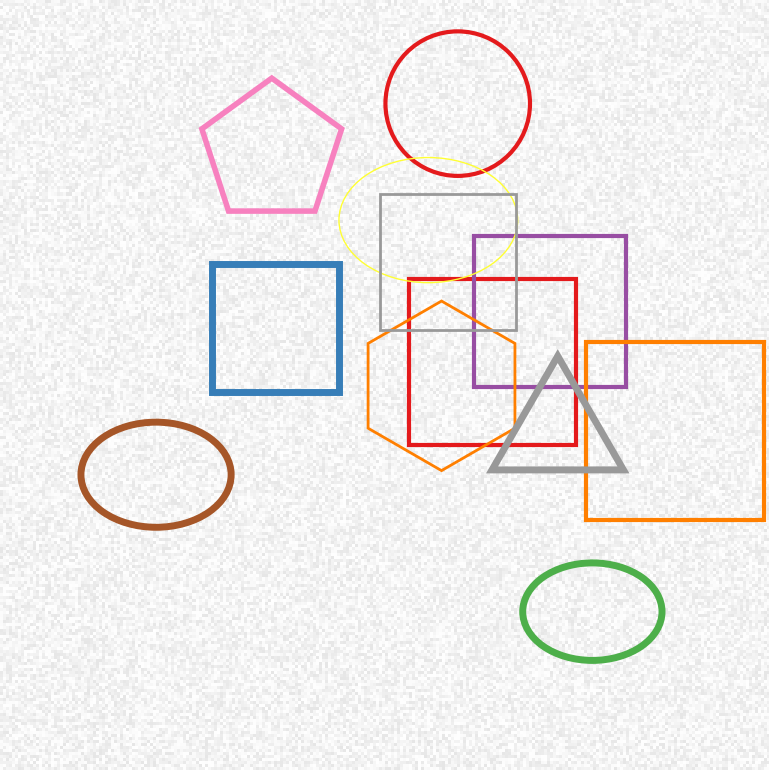[{"shape": "square", "thickness": 1.5, "radius": 0.54, "center": [0.64, 0.53]}, {"shape": "circle", "thickness": 1.5, "radius": 0.47, "center": [0.594, 0.865]}, {"shape": "square", "thickness": 2.5, "radius": 0.41, "center": [0.358, 0.574]}, {"shape": "oval", "thickness": 2.5, "radius": 0.45, "center": [0.769, 0.206]}, {"shape": "square", "thickness": 1.5, "radius": 0.49, "center": [0.714, 0.595]}, {"shape": "square", "thickness": 1.5, "radius": 0.58, "center": [0.876, 0.44]}, {"shape": "hexagon", "thickness": 1, "radius": 0.55, "center": [0.573, 0.499]}, {"shape": "oval", "thickness": 0.5, "radius": 0.58, "center": [0.556, 0.714]}, {"shape": "oval", "thickness": 2.5, "radius": 0.49, "center": [0.203, 0.383]}, {"shape": "pentagon", "thickness": 2, "radius": 0.48, "center": [0.353, 0.803]}, {"shape": "triangle", "thickness": 2.5, "radius": 0.49, "center": [0.724, 0.439]}, {"shape": "square", "thickness": 1, "radius": 0.44, "center": [0.582, 0.66]}]